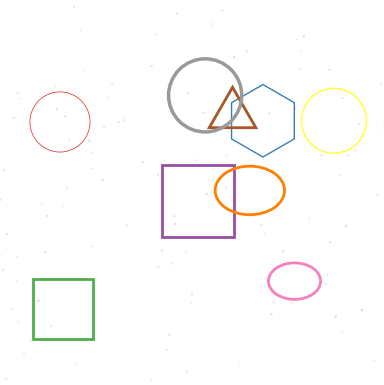[{"shape": "circle", "thickness": 0.5, "radius": 0.39, "center": [0.156, 0.683]}, {"shape": "hexagon", "thickness": 1, "radius": 0.47, "center": [0.683, 0.686]}, {"shape": "square", "thickness": 2, "radius": 0.39, "center": [0.163, 0.197]}, {"shape": "square", "thickness": 2, "radius": 0.47, "center": [0.514, 0.479]}, {"shape": "oval", "thickness": 2, "radius": 0.45, "center": [0.649, 0.505]}, {"shape": "circle", "thickness": 1, "radius": 0.42, "center": [0.867, 0.686]}, {"shape": "triangle", "thickness": 2, "radius": 0.35, "center": [0.604, 0.703]}, {"shape": "oval", "thickness": 2, "radius": 0.34, "center": [0.765, 0.27]}, {"shape": "circle", "thickness": 2.5, "radius": 0.47, "center": [0.533, 0.752]}]